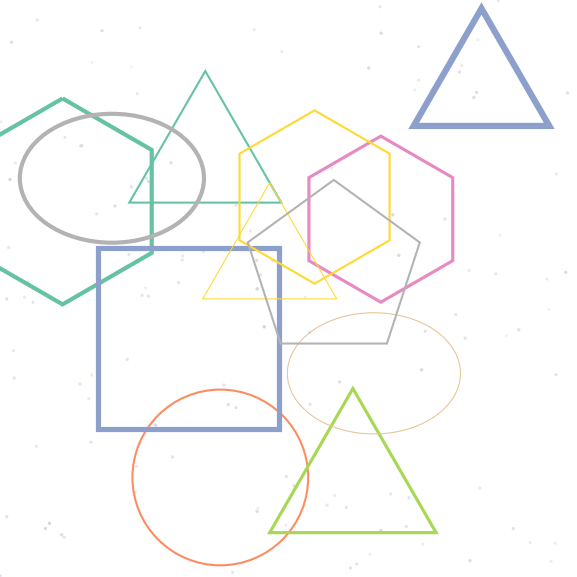[{"shape": "hexagon", "thickness": 2, "radius": 0.89, "center": [0.108, 0.65]}, {"shape": "triangle", "thickness": 1, "radius": 0.76, "center": [0.355, 0.724]}, {"shape": "circle", "thickness": 1, "radius": 0.76, "center": [0.381, 0.172]}, {"shape": "square", "thickness": 2.5, "radius": 0.78, "center": [0.326, 0.414]}, {"shape": "triangle", "thickness": 3, "radius": 0.68, "center": [0.834, 0.849]}, {"shape": "hexagon", "thickness": 1.5, "radius": 0.72, "center": [0.659, 0.62]}, {"shape": "triangle", "thickness": 1.5, "radius": 0.83, "center": [0.611, 0.16]}, {"shape": "triangle", "thickness": 0.5, "radius": 0.67, "center": [0.467, 0.549]}, {"shape": "hexagon", "thickness": 1, "radius": 0.75, "center": [0.545, 0.658]}, {"shape": "oval", "thickness": 0.5, "radius": 0.75, "center": [0.647, 0.353]}, {"shape": "pentagon", "thickness": 1, "radius": 0.78, "center": [0.578, 0.531]}, {"shape": "oval", "thickness": 2, "radius": 0.8, "center": [0.194, 0.69]}]